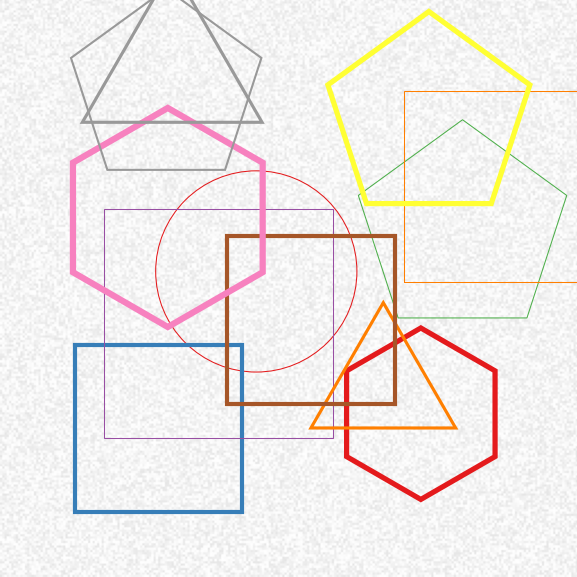[{"shape": "hexagon", "thickness": 2.5, "radius": 0.74, "center": [0.729, 0.283]}, {"shape": "circle", "thickness": 0.5, "radius": 0.87, "center": [0.444, 0.529]}, {"shape": "square", "thickness": 2, "radius": 0.72, "center": [0.275, 0.257]}, {"shape": "pentagon", "thickness": 0.5, "radius": 0.95, "center": [0.801, 0.602]}, {"shape": "square", "thickness": 0.5, "radius": 0.99, "center": [0.379, 0.438]}, {"shape": "triangle", "thickness": 1.5, "radius": 0.72, "center": [0.664, 0.33]}, {"shape": "square", "thickness": 0.5, "radius": 0.83, "center": [0.866, 0.676]}, {"shape": "pentagon", "thickness": 2.5, "radius": 0.92, "center": [0.743, 0.795]}, {"shape": "square", "thickness": 2, "radius": 0.73, "center": [0.539, 0.445]}, {"shape": "hexagon", "thickness": 3, "radius": 0.95, "center": [0.291, 0.623]}, {"shape": "triangle", "thickness": 1.5, "radius": 0.9, "center": [0.298, 0.877]}, {"shape": "pentagon", "thickness": 1, "radius": 0.87, "center": [0.288, 0.845]}]